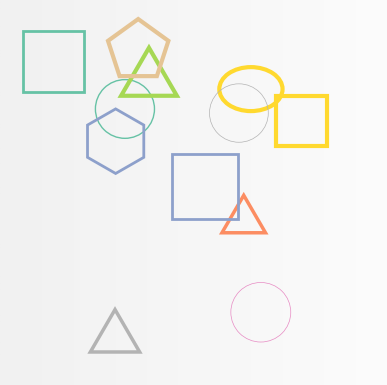[{"shape": "circle", "thickness": 1, "radius": 0.38, "center": [0.322, 0.717]}, {"shape": "square", "thickness": 2, "radius": 0.39, "center": [0.137, 0.84]}, {"shape": "triangle", "thickness": 2.5, "radius": 0.32, "center": [0.629, 0.428]}, {"shape": "hexagon", "thickness": 2, "radius": 0.42, "center": [0.298, 0.633]}, {"shape": "square", "thickness": 2, "radius": 0.42, "center": [0.529, 0.516]}, {"shape": "circle", "thickness": 0.5, "radius": 0.39, "center": [0.673, 0.189]}, {"shape": "triangle", "thickness": 3, "radius": 0.42, "center": [0.384, 0.793]}, {"shape": "oval", "thickness": 3, "radius": 0.41, "center": [0.648, 0.769]}, {"shape": "square", "thickness": 3, "radius": 0.33, "center": [0.777, 0.686]}, {"shape": "pentagon", "thickness": 3, "radius": 0.41, "center": [0.357, 0.869]}, {"shape": "circle", "thickness": 0.5, "radius": 0.38, "center": [0.616, 0.706]}, {"shape": "triangle", "thickness": 2.5, "radius": 0.37, "center": [0.297, 0.122]}]